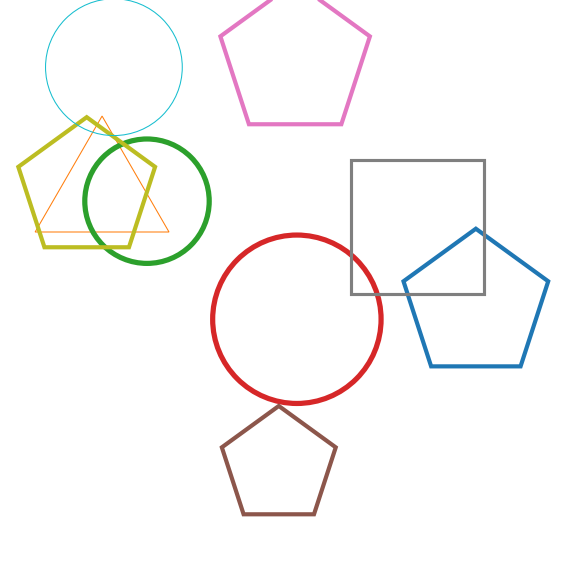[{"shape": "pentagon", "thickness": 2, "radius": 0.66, "center": [0.824, 0.471]}, {"shape": "triangle", "thickness": 0.5, "radius": 0.67, "center": [0.177, 0.664]}, {"shape": "circle", "thickness": 2.5, "radius": 0.54, "center": [0.255, 0.651]}, {"shape": "circle", "thickness": 2.5, "radius": 0.73, "center": [0.514, 0.446]}, {"shape": "pentagon", "thickness": 2, "radius": 0.52, "center": [0.483, 0.192]}, {"shape": "pentagon", "thickness": 2, "radius": 0.68, "center": [0.511, 0.894]}, {"shape": "square", "thickness": 1.5, "radius": 0.58, "center": [0.724, 0.606]}, {"shape": "pentagon", "thickness": 2, "radius": 0.62, "center": [0.15, 0.672]}, {"shape": "circle", "thickness": 0.5, "radius": 0.59, "center": [0.197, 0.883]}]